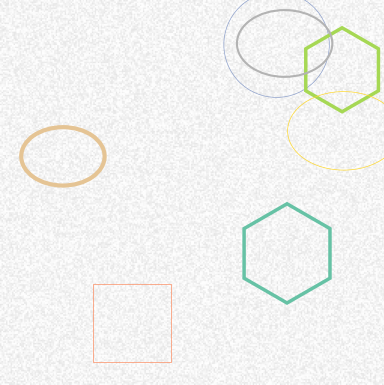[{"shape": "hexagon", "thickness": 2.5, "radius": 0.64, "center": [0.746, 0.342]}, {"shape": "square", "thickness": 0.5, "radius": 0.51, "center": [0.342, 0.16]}, {"shape": "circle", "thickness": 0.5, "radius": 0.68, "center": [0.718, 0.884]}, {"shape": "hexagon", "thickness": 2.5, "radius": 0.54, "center": [0.889, 0.819]}, {"shape": "oval", "thickness": 0.5, "radius": 0.73, "center": [0.893, 0.66]}, {"shape": "oval", "thickness": 3, "radius": 0.54, "center": [0.163, 0.594]}, {"shape": "oval", "thickness": 1.5, "radius": 0.62, "center": [0.739, 0.887]}]